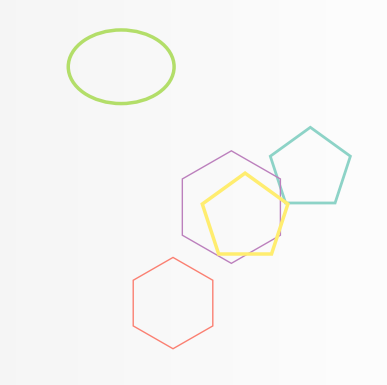[{"shape": "pentagon", "thickness": 2, "radius": 0.54, "center": [0.801, 0.561]}, {"shape": "hexagon", "thickness": 1, "radius": 0.59, "center": [0.446, 0.213]}, {"shape": "oval", "thickness": 2.5, "radius": 0.68, "center": [0.313, 0.827]}, {"shape": "hexagon", "thickness": 1, "radius": 0.73, "center": [0.597, 0.462]}, {"shape": "pentagon", "thickness": 2.5, "radius": 0.58, "center": [0.632, 0.434]}]